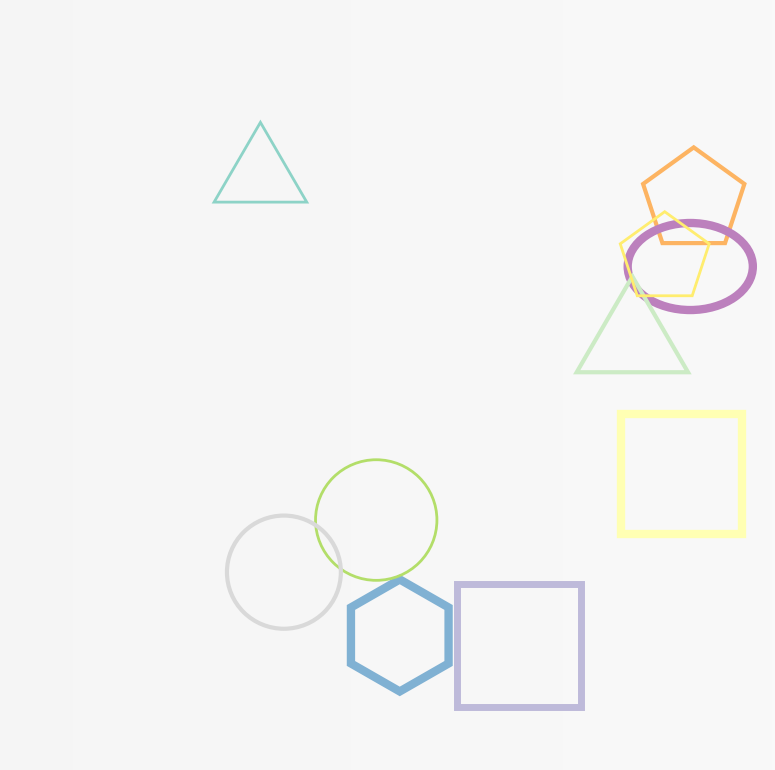[{"shape": "triangle", "thickness": 1, "radius": 0.35, "center": [0.336, 0.772]}, {"shape": "square", "thickness": 3, "radius": 0.39, "center": [0.879, 0.384]}, {"shape": "square", "thickness": 2.5, "radius": 0.4, "center": [0.67, 0.162]}, {"shape": "hexagon", "thickness": 3, "radius": 0.36, "center": [0.516, 0.175]}, {"shape": "pentagon", "thickness": 1.5, "radius": 0.34, "center": [0.895, 0.74]}, {"shape": "circle", "thickness": 1, "radius": 0.39, "center": [0.485, 0.325]}, {"shape": "circle", "thickness": 1.5, "radius": 0.37, "center": [0.366, 0.257]}, {"shape": "oval", "thickness": 3, "radius": 0.4, "center": [0.891, 0.654]}, {"shape": "triangle", "thickness": 1.5, "radius": 0.41, "center": [0.816, 0.558]}, {"shape": "pentagon", "thickness": 1, "radius": 0.3, "center": [0.858, 0.665]}]